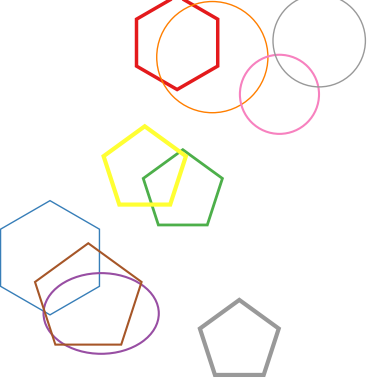[{"shape": "hexagon", "thickness": 2.5, "radius": 0.61, "center": [0.46, 0.889]}, {"shape": "hexagon", "thickness": 1, "radius": 0.74, "center": [0.13, 0.331]}, {"shape": "pentagon", "thickness": 2, "radius": 0.54, "center": [0.475, 0.503]}, {"shape": "oval", "thickness": 1.5, "radius": 0.75, "center": [0.263, 0.186]}, {"shape": "circle", "thickness": 1, "radius": 0.72, "center": [0.551, 0.852]}, {"shape": "pentagon", "thickness": 3, "radius": 0.56, "center": [0.376, 0.56]}, {"shape": "pentagon", "thickness": 1.5, "radius": 0.73, "center": [0.229, 0.223]}, {"shape": "circle", "thickness": 1.5, "radius": 0.51, "center": [0.726, 0.755]}, {"shape": "circle", "thickness": 1, "radius": 0.6, "center": [0.829, 0.894]}, {"shape": "pentagon", "thickness": 3, "radius": 0.54, "center": [0.622, 0.113]}]